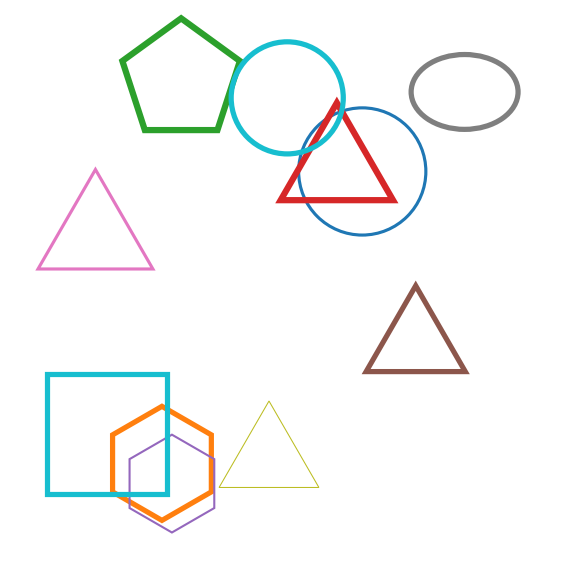[{"shape": "circle", "thickness": 1.5, "radius": 0.55, "center": [0.627, 0.702]}, {"shape": "hexagon", "thickness": 2.5, "radius": 0.49, "center": [0.28, 0.197]}, {"shape": "pentagon", "thickness": 3, "radius": 0.53, "center": [0.314, 0.86]}, {"shape": "triangle", "thickness": 3, "radius": 0.56, "center": [0.583, 0.709]}, {"shape": "hexagon", "thickness": 1, "radius": 0.42, "center": [0.298, 0.162]}, {"shape": "triangle", "thickness": 2.5, "radius": 0.5, "center": [0.72, 0.405]}, {"shape": "triangle", "thickness": 1.5, "radius": 0.57, "center": [0.165, 0.591]}, {"shape": "oval", "thickness": 2.5, "radius": 0.46, "center": [0.805, 0.84]}, {"shape": "triangle", "thickness": 0.5, "radius": 0.5, "center": [0.466, 0.205]}, {"shape": "circle", "thickness": 2.5, "radius": 0.49, "center": [0.497, 0.83]}, {"shape": "square", "thickness": 2.5, "radius": 0.52, "center": [0.186, 0.248]}]